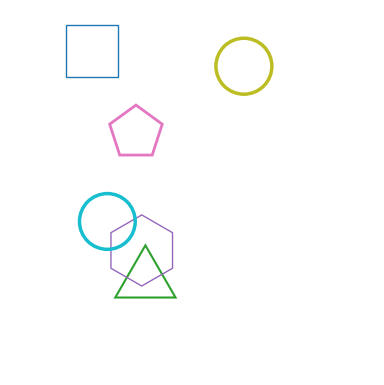[{"shape": "square", "thickness": 1, "radius": 0.34, "center": [0.238, 0.867]}, {"shape": "triangle", "thickness": 1.5, "radius": 0.45, "center": [0.378, 0.272]}, {"shape": "hexagon", "thickness": 1, "radius": 0.46, "center": [0.368, 0.349]}, {"shape": "pentagon", "thickness": 2, "radius": 0.36, "center": [0.353, 0.655]}, {"shape": "circle", "thickness": 2.5, "radius": 0.36, "center": [0.634, 0.828]}, {"shape": "circle", "thickness": 2.5, "radius": 0.36, "center": [0.279, 0.425]}]